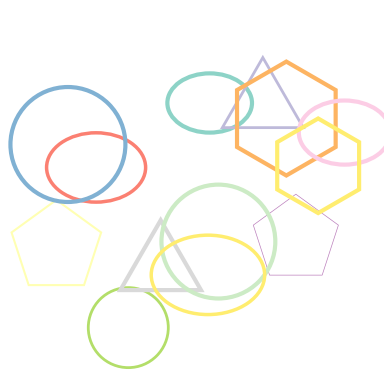[{"shape": "oval", "thickness": 3, "radius": 0.55, "center": [0.545, 0.733]}, {"shape": "pentagon", "thickness": 1.5, "radius": 0.61, "center": [0.146, 0.358]}, {"shape": "triangle", "thickness": 2, "radius": 0.61, "center": [0.683, 0.729]}, {"shape": "oval", "thickness": 2.5, "radius": 0.64, "center": [0.25, 0.565]}, {"shape": "circle", "thickness": 3, "radius": 0.75, "center": [0.176, 0.625]}, {"shape": "hexagon", "thickness": 3, "radius": 0.74, "center": [0.744, 0.692]}, {"shape": "circle", "thickness": 2, "radius": 0.52, "center": [0.333, 0.149]}, {"shape": "oval", "thickness": 3, "radius": 0.59, "center": [0.895, 0.656]}, {"shape": "triangle", "thickness": 3, "radius": 0.6, "center": [0.417, 0.307]}, {"shape": "pentagon", "thickness": 0.5, "radius": 0.58, "center": [0.768, 0.379]}, {"shape": "circle", "thickness": 3, "radius": 0.74, "center": [0.567, 0.373]}, {"shape": "hexagon", "thickness": 3, "radius": 0.61, "center": [0.826, 0.569]}, {"shape": "oval", "thickness": 2.5, "radius": 0.74, "center": [0.54, 0.286]}]